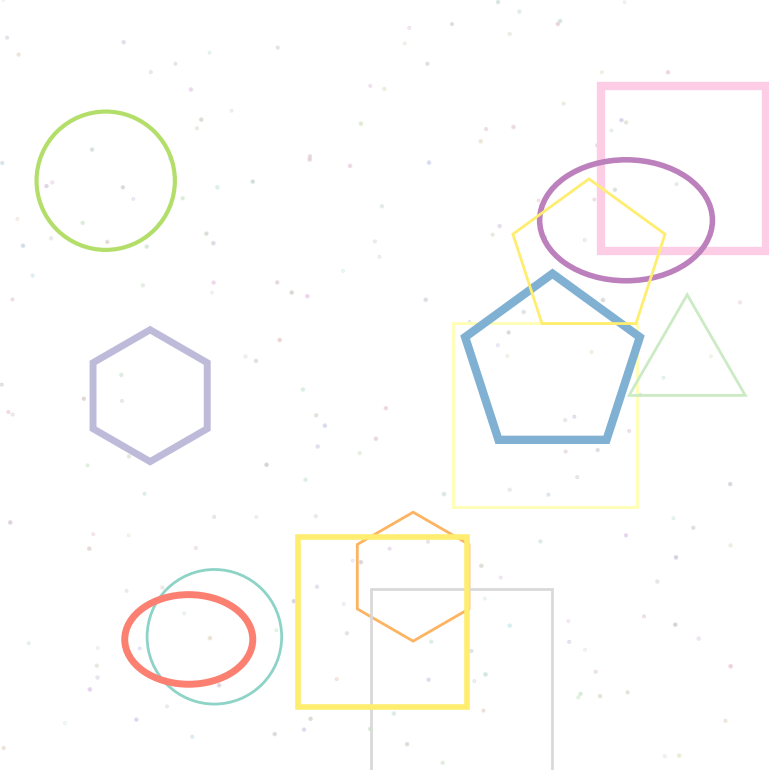[{"shape": "circle", "thickness": 1, "radius": 0.44, "center": [0.278, 0.173]}, {"shape": "square", "thickness": 1, "radius": 0.6, "center": [0.708, 0.461]}, {"shape": "hexagon", "thickness": 2.5, "radius": 0.43, "center": [0.195, 0.486]}, {"shape": "oval", "thickness": 2.5, "radius": 0.42, "center": [0.245, 0.17]}, {"shape": "pentagon", "thickness": 3, "radius": 0.6, "center": [0.718, 0.525]}, {"shape": "hexagon", "thickness": 1, "radius": 0.42, "center": [0.537, 0.251]}, {"shape": "circle", "thickness": 1.5, "radius": 0.45, "center": [0.137, 0.765]}, {"shape": "square", "thickness": 3, "radius": 0.53, "center": [0.887, 0.781]}, {"shape": "square", "thickness": 1, "radius": 0.59, "center": [0.599, 0.117]}, {"shape": "oval", "thickness": 2, "radius": 0.56, "center": [0.813, 0.714]}, {"shape": "triangle", "thickness": 1, "radius": 0.44, "center": [0.892, 0.53]}, {"shape": "pentagon", "thickness": 1, "radius": 0.52, "center": [0.765, 0.664]}, {"shape": "square", "thickness": 2, "radius": 0.55, "center": [0.497, 0.192]}]